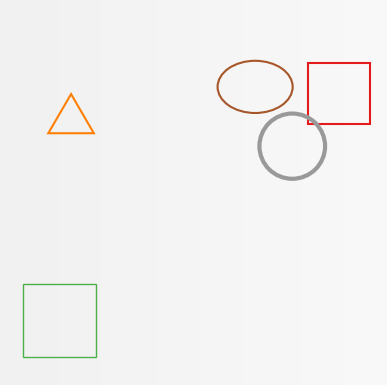[{"shape": "square", "thickness": 1.5, "radius": 0.4, "center": [0.876, 0.757]}, {"shape": "square", "thickness": 1, "radius": 0.47, "center": [0.154, 0.167]}, {"shape": "triangle", "thickness": 1.5, "radius": 0.34, "center": [0.183, 0.688]}, {"shape": "oval", "thickness": 1.5, "radius": 0.48, "center": [0.658, 0.774]}, {"shape": "circle", "thickness": 3, "radius": 0.42, "center": [0.754, 0.62]}]